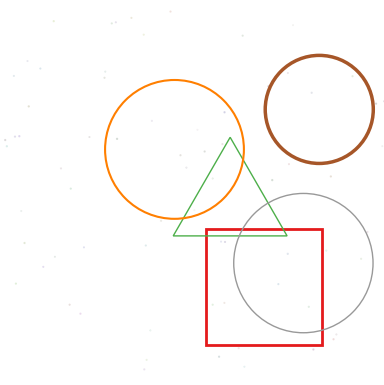[{"shape": "square", "thickness": 2, "radius": 0.75, "center": [0.686, 0.256]}, {"shape": "triangle", "thickness": 1, "radius": 0.85, "center": [0.598, 0.473]}, {"shape": "circle", "thickness": 1.5, "radius": 0.9, "center": [0.453, 0.612]}, {"shape": "circle", "thickness": 2.5, "radius": 0.7, "center": [0.829, 0.716]}, {"shape": "circle", "thickness": 1, "radius": 0.9, "center": [0.788, 0.317]}]